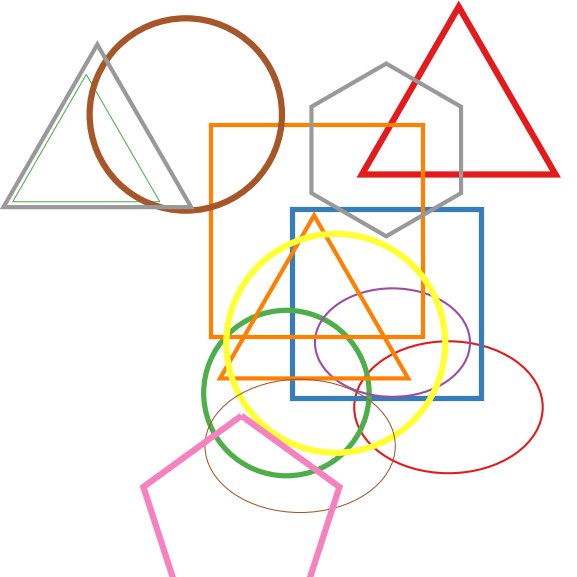[{"shape": "oval", "thickness": 1, "radius": 0.82, "center": [0.777, 0.294]}, {"shape": "triangle", "thickness": 3, "radius": 0.97, "center": [0.794, 0.794]}, {"shape": "square", "thickness": 2.5, "radius": 0.82, "center": [0.67, 0.474]}, {"shape": "circle", "thickness": 2.5, "radius": 0.72, "center": [0.496, 0.319]}, {"shape": "triangle", "thickness": 0.5, "radius": 0.74, "center": [0.149, 0.723]}, {"shape": "oval", "thickness": 1, "radius": 0.67, "center": [0.68, 0.406]}, {"shape": "triangle", "thickness": 2, "radius": 0.94, "center": [0.544, 0.438]}, {"shape": "square", "thickness": 2, "radius": 0.92, "center": [0.549, 0.599]}, {"shape": "circle", "thickness": 3, "radius": 0.95, "center": [0.581, 0.405]}, {"shape": "circle", "thickness": 3, "radius": 0.83, "center": [0.322, 0.801]}, {"shape": "oval", "thickness": 0.5, "radius": 0.82, "center": [0.52, 0.227]}, {"shape": "pentagon", "thickness": 3, "radius": 0.89, "center": [0.418, 0.101]}, {"shape": "triangle", "thickness": 2, "radius": 0.94, "center": [0.168, 0.734]}, {"shape": "hexagon", "thickness": 2, "radius": 0.75, "center": [0.669, 0.74]}]